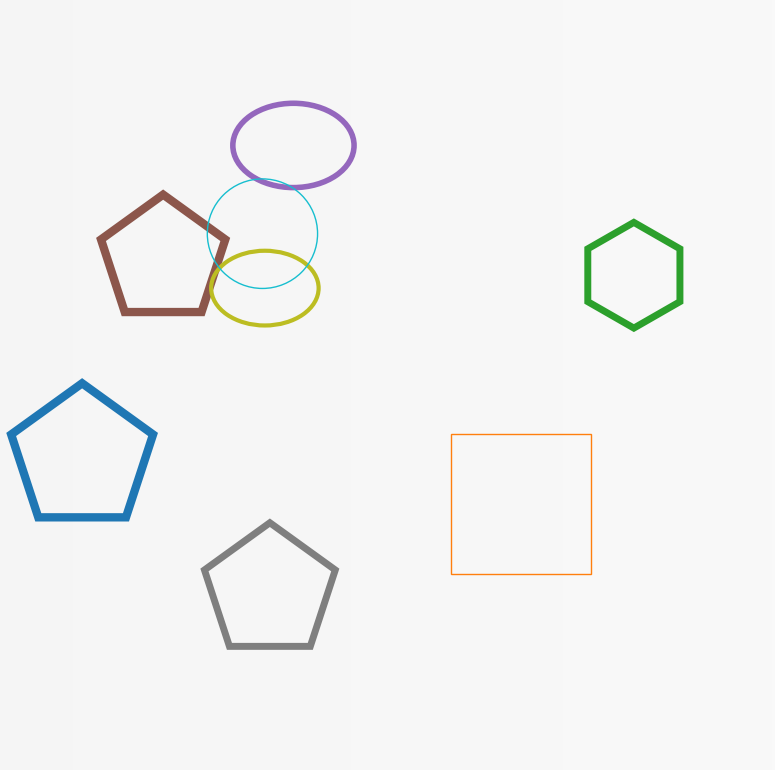[{"shape": "pentagon", "thickness": 3, "radius": 0.48, "center": [0.106, 0.406]}, {"shape": "square", "thickness": 0.5, "radius": 0.45, "center": [0.672, 0.345]}, {"shape": "hexagon", "thickness": 2.5, "radius": 0.34, "center": [0.818, 0.643]}, {"shape": "oval", "thickness": 2, "radius": 0.39, "center": [0.379, 0.811]}, {"shape": "pentagon", "thickness": 3, "radius": 0.42, "center": [0.211, 0.663]}, {"shape": "pentagon", "thickness": 2.5, "radius": 0.44, "center": [0.348, 0.232]}, {"shape": "oval", "thickness": 1.5, "radius": 0.35, "center": [0.342, 0.626]}, {"shape": "circle", "thickness": 0.5, "radius": 0.36, "center": [0.339, 0.697]}]